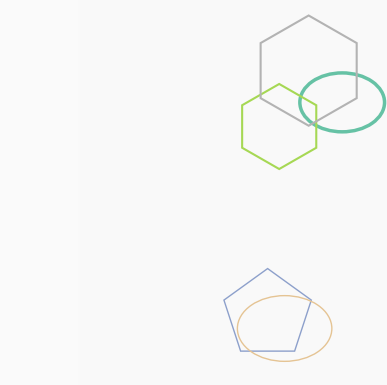[{"shape": "oval", "thickness": 2.5, "radius": 0.55, "center": [0.883, 0.734]}, {"shape": "pentagon", "thickness": 1, "radius": 0.59, "center": [0.691, 0.184]}, {"shape": "hexagon", "thickness": 1.5, "radius": 0.55, "center": [0.721, 0.671]}, {"shape": "oval", "thickness": 1, "radius": 0.61, "center": [0.735, 0.147]}, {"shape": "hexagon", "thickness": 1.5, "radius": 0.72, "center": [0.797, 0.817]}]